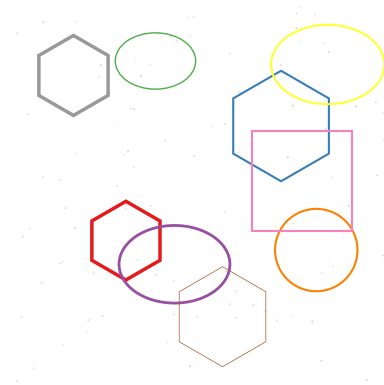[{"shape": "hexagon", "thickness": 2.5, "radius": 0.51, "center": [0.327, 0.375]}, {"shape": "hexagon", "thickness": 1.5, "radius": 0.72, "center": [0.73, 0.673]}, {"shape": "oval", "thickness": 1, "radius": 0.52, "center": [0.404, 0.842]}, {"shape": "oval", "thickness": 2, "radius": 0.72, "center": [0.453, 0.314]}, {"shape": "circle", "thickness": 1.5, "radius": 0.54, "center": [0.821, 0.351]}, {"shape": "oval", "thickness": 1.5, "radius": 0.74, "center": [0.851, 0.833]}, {"shape": "hexagon", "thickness": 0.5, "radius": 0.65, "center": [0.578, 0.177]}, {"shape": "square", "thickness": 1.5, "radius": 0.65, "center": [0.784, 0.529]}, {"shape": "hexagon", "thickness": 2.5, "radius": 0.52, "center": [0.191, 0.804]}]